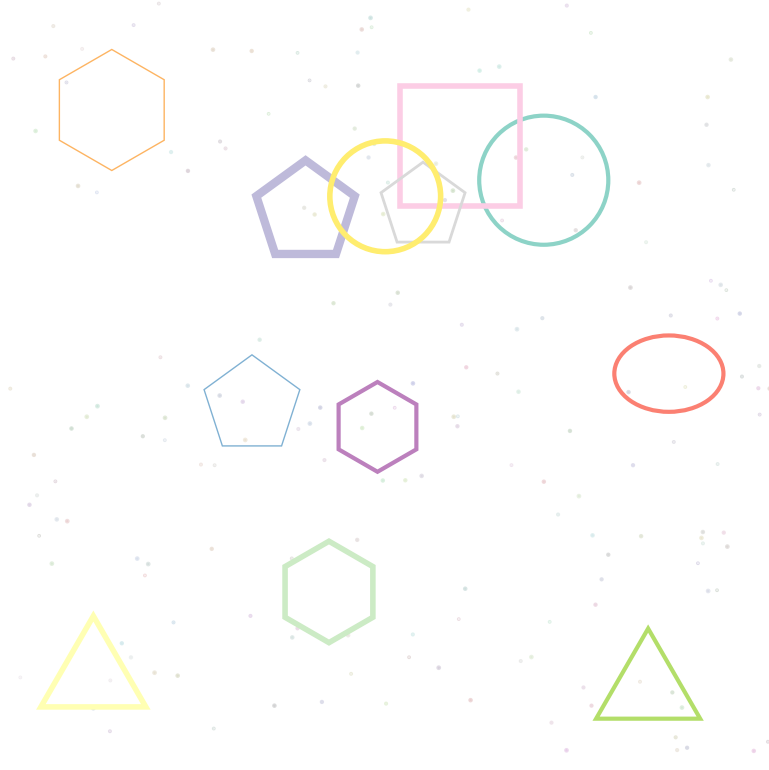[{"shape": "circle", "thickness": 1.5, "radius": 0.42, "center": [0.706, 0.766]}, {"shape": "triangle", "thickness": 2, "radius": 0.39, "center": [0.121, 0.121]}, {"shape": "pentagon", "thickness": 3, "radius": 0.34, "center": [0.397, 0.725]}, {"shape": "oval", "thickness": 1.5, "radius": 0.35, "center": [0.869, 0.515]}, {"shape": "pentagon", "thickness": 0.5, "radius": 0.33, "center": [0.327, 0.474]}, {"shape": "hexagon", "thickness": 0.5, "radius": 0.39, "center": [0.145, 0.857]}, {"shape": "triangle", "thickness": 1.5, "radius": 0.39, "center": [0.842, 0.106]}, {"shape": "square", "thickness": 2, "radius": 0.39, "center": [0.598, 0.81]}, {"shape": "pentagon", "thickness": 1, "radius": 0.29, "center": [0.549, 0.732]}, {"shape": "hexagon", "thickness": 1.5, "radius": 0.29, "center": [0.49, 0.446]}, {"shape": "hexagon", "thickness": 2, "radius": 0.33, "center": [0.427, 0.231]}, {"shape": "circle", "thickness": 2, "radius": 0.36, "center": [0.5, 0.745]}]